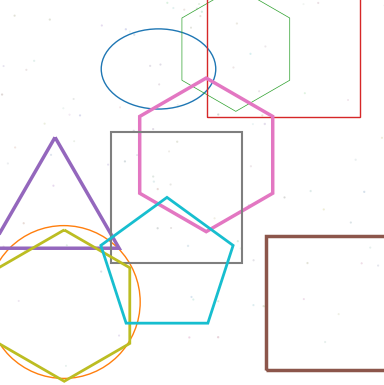[{"shape": "oval", "thickness": 1, "radius": 0.74, "center": [0.412, 0.821]}, {"shape": "circle", "thickness": 1, "radius": 0.99, "center": [0.166, 0.216]}, {"shape": "hexagon", "thickness": 0.5, "radius": 0.81, "center": [0.613, 0.872]}, {"shape": "square", "thickness": 1, "radius": 1.0, "center": [0.736, 0.895]}, {"shape": "triangle", "thickness": 2.5, "radius": 0.96, "center": [0.143, 0.451]}, {"shape": "square", "thickness": 2.5, "radius": 0.87, "center": [0.864, 0.213]}, {"shape": "hexagon", "thickness": 2.5, "radius": 1.0, "center": [0.536, 0.598]}, {"shape": "square", "thickness": 1.5, "radius": 0.85, "center": [0.458, 0.487]}, {"shape": "hexagon", "thickness": 2, "radius": 0.98, "center": [0.167, 0.206]}, {"shape": "pentagon", "thickness": 2, "radius": 0.9, "center": [0.434, 0.307]}]